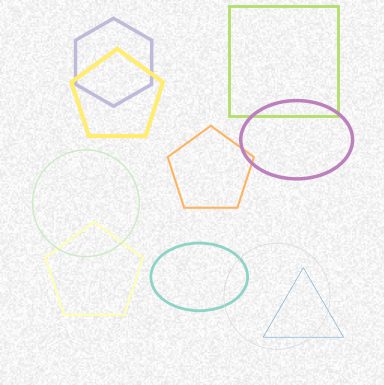[{"shape": "oval", "thickness": 2, "radius": 0.63, "center": [0.518, 0.281]}, {"shape": "pentagon", "thickness": 1.5, "radius": 0.67, "center": [0.245, 0.29]}, {"shape": "hexagon", "thickness": 2.5, "radius": 0.57, "center": [0.295, 0.838]}, {"shape": "triangle", "thickness": 0.5, "radius": 0.6, "center": [0.788, 0.184]}, {"shape": "pentagon", "thickness": 1.5, "radius": 0.59, "center": [0.548, 0.556]}, {"shape": "square", "thickness": 2, "radius": 0.71, "center": [0.736, 0.842]}, {"shape": "circle", "thickness": 0.5, "radius": 0.69, "center": [0.719, 0.23]}, {"shape": "oval", "thickness": 2.5, "radius": 0.73, "center": [0.771, 0.637]}, {"shape": "circle", "thickness": 1, "radius": 0.69, "center": [0.223, 0.472]}, {"shape": "pentagon", "thickness": 3, "radius": 0.63, "center": [0.304, 0.748]}]